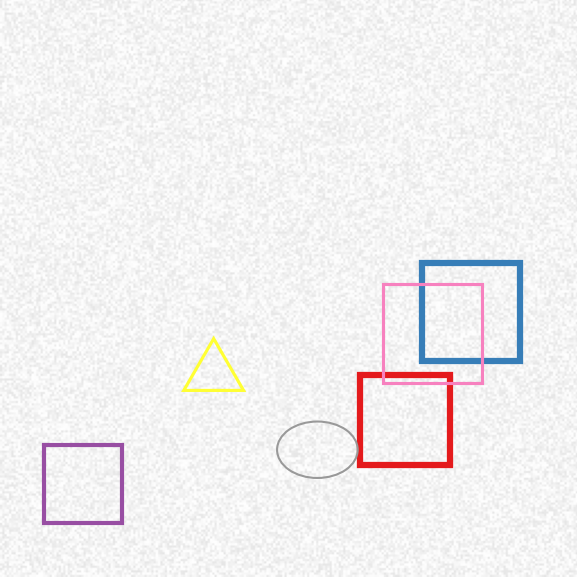[{"shape": "square", "thickness": 3, "radius": 0.39, "center": [0.701, 0.272]}, {"shape": "square", "thickness": 3, "radius": 0.42, "center": [0.816, 0.458]}, {"shape": "square", "thickness": 2, "radius": 0.34, "center": [0.143, 0.161]}, {"shape": "triangle", "thickness": 1.5, "radius": 0.3, "center": [0.37, 0.353]}, {"shape": "square", "thickness": 1.5, "radius": 0.43, "center": [0.749, 0.421]}, {"shape": "oval", "thickness": 1, "radius": 0.35, "center": [0.55, 0.22]}]